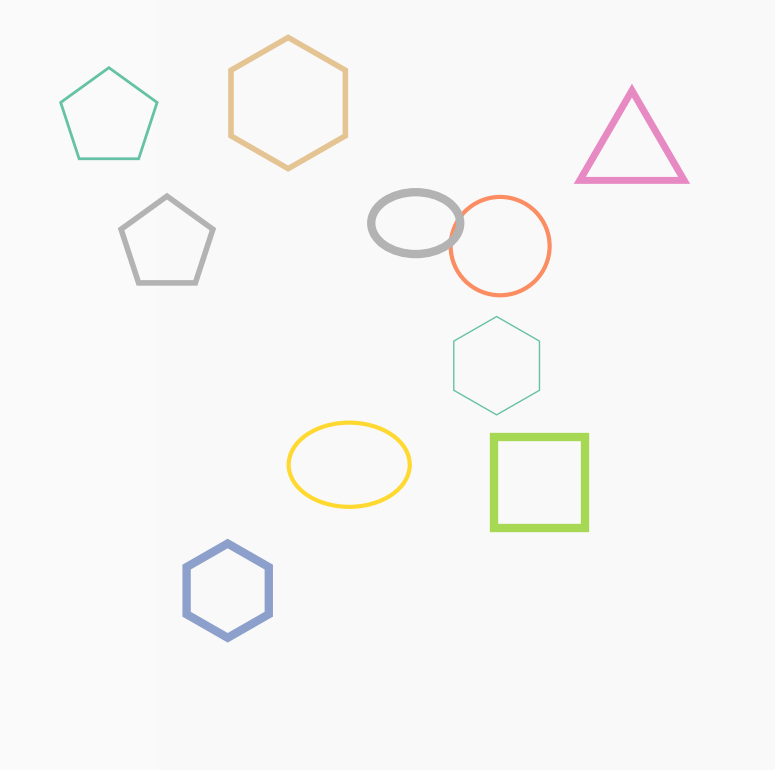[{"shape": "hexagon", "thickness": 0.5, "radius": 0.32, "center": [0.641, 0.525]}, {"shape": "pentagon", "thickness": 1, "radius": 0.33, "center": [0.141, 0.847]}, {"shape": "circle", "thickness": 1.5, "radius": 0.32, "center": [0.645, 0.68]}, {"shape": "hexagon", "thickness": 3, "radius": 0.31, "center": [0.294, 0.233]}, {"shape": "triangle", "thickness": 2.5, "radius": 0.39, "center": [0.815, 0.805]}, {"shape": "square", "thickness": 3, "radius": 0.3, "center": [0.696, 0.374]}, {"shape": "oval", "thickness": 1.5, "radius": 0.39, "center": [0.451, 0.396]}, {"shape": "hexagon", "thickness": 2, "radius": 0.43, "center": [0.372, 0.866]}, {"shape": "oval", "thickness": 3, "radius": 0.29, "center": [0.536, 0.71]}, {"shape": "pentagon", "thickness": 2, "radius": 0.31, "center": [0.215, 0.683]}]